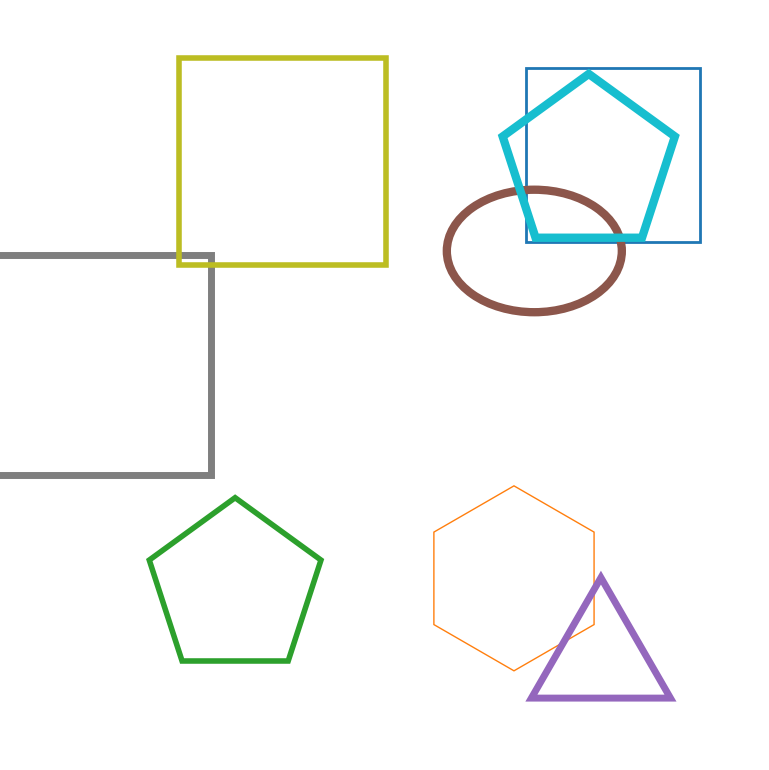[{"shape": "square", "thickness": 1, "radius": 0.57, "center": [0.796, 0.798]}, {"shape": "hexagon", "thickness": 0.5, "radius": 0.6, "center": [0.668, 0.249]}, {"shape": "pentagon", "thickness": 2, "radius": 0.59, "center": [0.305, 0.236]}, {"shape": "triangle", "thickness": 2.5, "radius": 0.52, "center": [0.78, 0.146]}, {"shape": "oval", "thickness": 3, "radius": 0.57, "center": [0.694, 0.674]}, {"shape": "square", "thickness": 2.5, "radius": 0.71, "center": [0.131, 0.526]}, {"shape": "square", "thickness": 2, "radius": 0.67, "center": [0.367, 0.791]}, {"shape": "pentagon", "thickness": 3, "radius": 0.59, "center": [0.765, 0.786]}]